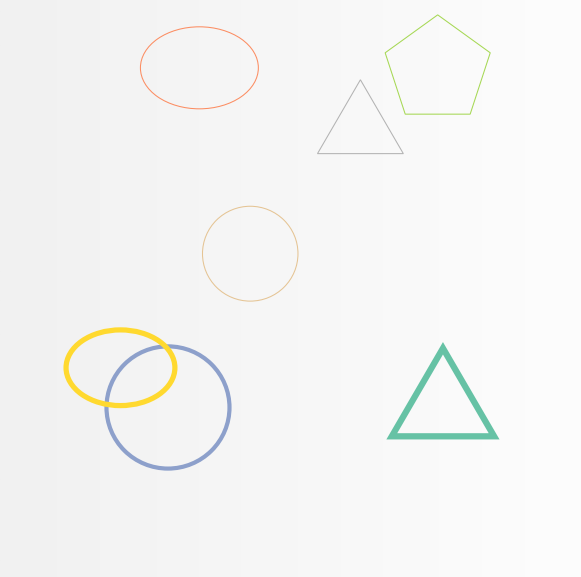[{"shape": "triangle", "thickness": 3, "radius": 0.51, "center": [0.762, 0.294]}, {"shape": "oval", "thickness": 0.5, "radius": 0.51, "center": [0.343, 0.882]}, {"shape": "circle", "thickness": 2, "radius": 0.53, "center": [0.289, 0.294]}, {"shape": "pentagon", "thickness": 0.5, "radius": 0.48, "center": [0.753, 0.878]}, {"shape": "oval", "thickness": 2.5, "radius": 0.47, "center": [0.207, 0.362]}, {"shape": "circle", "thickness": 0.5, "radius": 0.41, "center": [0.431, 0.56]}, {"shape": "triangle", "thickness": 0.5, "radius": 0.43, "center": [0.62, 0.776]}]